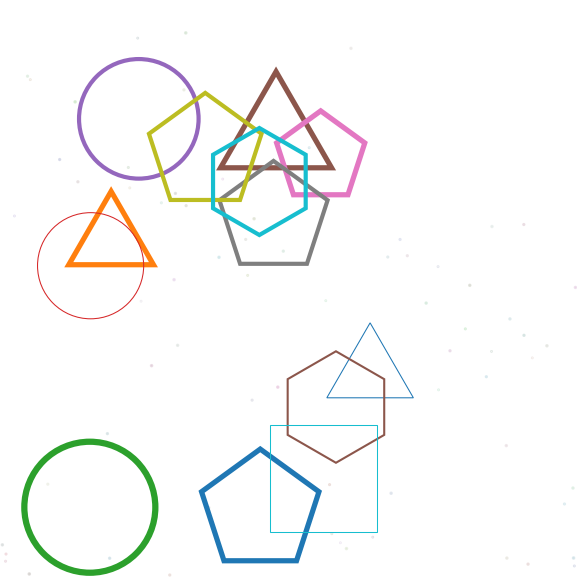[{"shape": "pentagon", "thickness": 2.5, "radius": 0.53, "center": [0.451, 0.115]}, {"shape": "triangle", "thickness": 0.5, "radius": 0.43, "center": [0.641, 0.354]}, {"shape": "triangle", "thickness": 2.5, "radius": 0.42, "center": [0.192, 0.583]}, {"shape": "circle", "thickness": 3, "radius": 0.57, "center": [0.156, 0.121]}, {"shape": "circle", "thickness": 0.5, "radius": 0.46, "center": [0.157, 0.539]}, {"shape": "circle", "thickness": 2, "radius": 0.52, "center": [0.24, 0.793]}, {"shape": "hexagon", "thickness": 1, "radius": 0.48, "center": [0.582, 0.294]}, {"shape": "triangle", "thickness": 2.5, "radius": 0.55, "center": [0.478, 0.764]}, {"shape": "pentagon", "thickness": 2.5, "radius": 0.4, "center": [0.555, 0.727]}, {"shape": "pentagon", "thickness": 2, "radius": 0.49, "center": [0.474, 0.622]}, {"shape": "pentagon", "thickness": 2, "radius": 0.51, "center": [0.355, 0.736]}, {"shape": "square", "thickness": 0.5, "radius": 0.46, "center": [0.56, 0.171]}, {"shape": "hexagon", "thickness": 2, "radius": 0.46, "center": [0.449, 0.685]}]